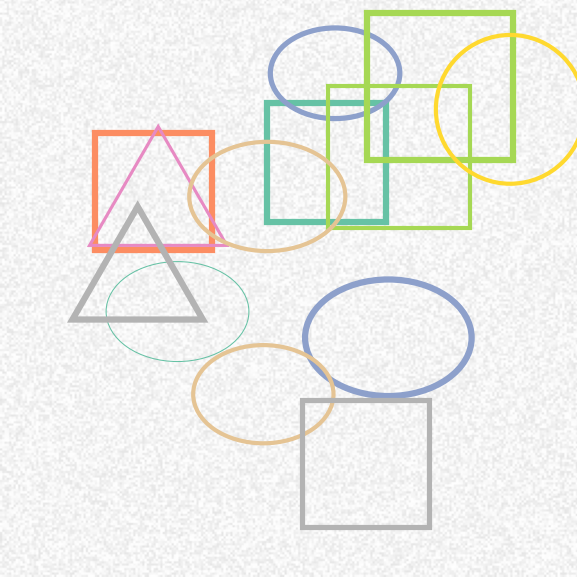[{"shape": "square", "thickness": 3, "radius": 0.52, "center": [0.566, 0.717]}, {"shape": "oval", "thickness": 0.5, "radius": 0.62, "center": [0.307, 0.46]}, {"shape": "square", "thickness": 3, "radius": 0.51, "center": [0.266, 0.667]}, {"shape": "oval", "thickness": 3, "radius": 0.72, "center": [0.672, 0.414]}, {"shape": "oval", "thickness": 2.5, "radius": 0.56, "center": [0.58, 0.872]}, {"shape": "triangle", "thickness": 1.5, "radius": 0.69, "center": [0.274, 0.643]}, {"shape": "square", "thickness": 2, "radius": 0.61, "center": [0.69, 0.728]}, {"shape": "square", "thickness": 3, "radius": 0.63, "center": [0.762, 0.85]}, {"shape": "circle", "thickness": 2, "radius": 0.64, "center": [0.884, 0.81]}, {"shape": "oval", "thickness": 2, "radius": 0.61, "center": [0.456, 0.317]}, {"shape": "oval", "thickness": 2, "radius": 0.68, "center": [0.463, 0.659]}, {"shape": "triangle", "thickness": 3, "radius": 0.65, "center": [0.238, 0.511]}, {"shape": "square", "thickness": 2.5, "radius": 0.55, "center": [0.634, 0.196]}]